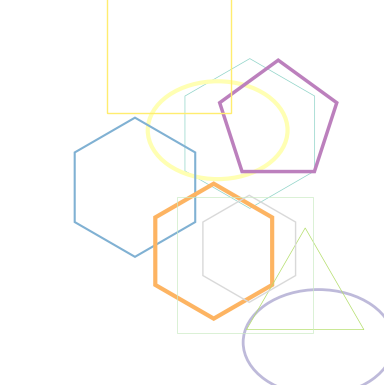[{"shape": "hexagon", "thickness": 0.5, "radius": 0.97, "center": [0.649, 0.653]}, {"shape": "oval", "thickness": 3, "radius": 0.91, "center": [0.565, 0.662]}, {"shape": "oval", "thickness": 2, "radius": 0.98, "center": [0.827, 0.111]}, {"shape": "hexagon", "thickness": 1.5, "radius": 0.9, "center": [0.351, 0.514]}, {"shape": "hexagon", "thickness": 3, "radius": 0.88, "center": [0.555, 0.348]}, {"shape": "triangle", "thickness": 0.5, "radius": 0.88, "center": [0.793, 0.232]}, {"shape": "hexagon", "thickness": 1, "radius": 0.7, "center": [0.647, 0.354]}, {"shape": "pentagon", "thickness": 2.5, "radius": 0.8, "center": [0.723, 0.684]}, {"shape": "square", "thickness": 0.5, "radius": 0.89, "center": [0.637, 0.312]}, {"shape": "square", "thickness": 1, "radius": 0.8, "center": [0.439, 0.868]}]